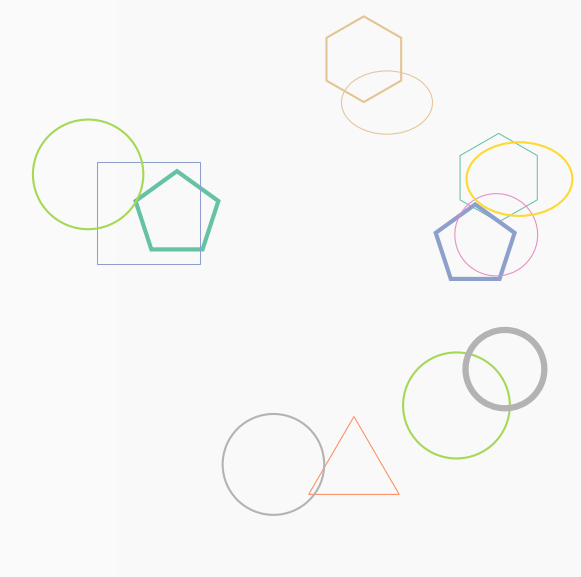[{"shape": "pentagon", "thickness": 2, "radius": 0.37, "center": [0.304, 0.628]}, {"shape": "hexagon", "thickness": 0.5, "radius": 0.38, "center": [0.858, 0.691]}, {"shape": "triangle", "thickness": 0.5, "radius": 0.45, "center": [0.609, 0.188]}, {"shape": "pentagon", "thickness": 2, "radius": 0.36, "center": [0.817, 0.574]}, {"shape": "square", "thickness": 0.5, "radius": 0.44, "center": [0.255, 0.63]}, {"shape": "circle", "thickness": 0.5, "radius": 0.36, "center": [0.854, 0.593]}, {"shape": "circle", "thickness": 1, "radius": 0.47, "center": [0.152, 0.697]}, {"shape": "circle", "thickness": 1, "radius": 0.46, "center": [0.785, 0.297]}, {"shape": "oval", "thickness": 1, "radius": 0.46, "center": [0.894, 0.689]}, {"shape": "oval", "thickness": 0.5, "radius": 0.39, "center": [0.666, 0.822]}, {"shape": "hexagon", "thickness": 1, "radius": 0.37, "center": [0.626, 0.897]}, {"shape": "circle", "thickness": 3, "radius": 0.34, "center": [0.869, 0.36]}, {"shape": "circle", "thickness": 1, "radius": 0.44, "center": [0.47, 0.195]}]